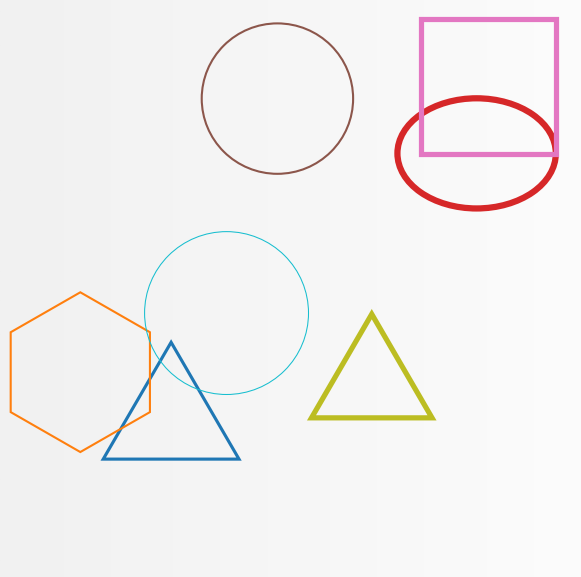[{"shape": "triangle", "thickness": 1.5, "radius": 0.67, "center": [0.294, 0.272]}, {"shape": "hexagon", "thickness": 1, "radius": 0.69, "center": [0.138, 0.355]}, {"shape": "oval", "thickness": 3, "radius": 0.68, "center": [0.82, 0.734]}, {"shape": "circle", "thickness": 1, "radius": 0.65, "center": [0.477, 0.828]}, {"shape": "square", "thickness": 2.5, "radius": 0.58, "center": [0.84, 0.849]}, {"shape": "triangle", "thickness": 2.5, "radius": 0.6, "center": [0.64, 0.335]}, {"shape": "circle", "thickness": 0.5, "radius": 0.71, "center": [0.39, 0.457]}]